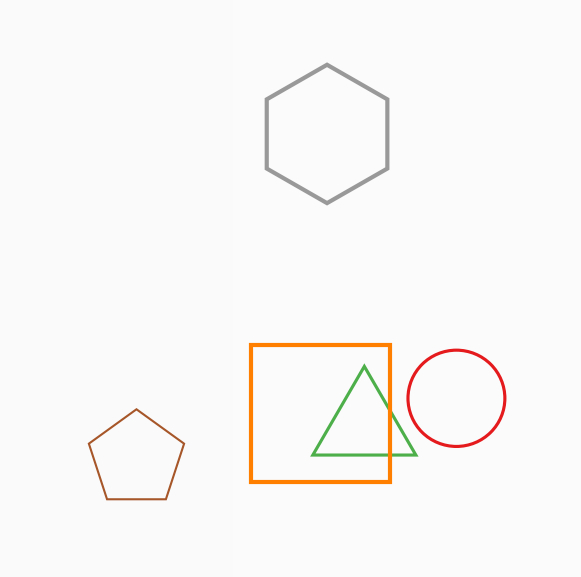[{"shape": "circle", "thickness": 1.5, "radius": 0.42, "center": [0.785, 0.309]}, {"shape": "triangle", "thickness": 1.5, "radius": 0.51, "center": [0.627, 0.262]}, {"shape": "square", "thickness": 2, "radius": 0.6, "center": [0.551, 0.284]}, {"shape": "pentagon", "thickness": 1, "radius": 0.43, "center": [0.235, 0.204]}, {"shape": "hexagon", "thickness": 2, "radius": 0.6, "center": [0.563, 0.767]}]